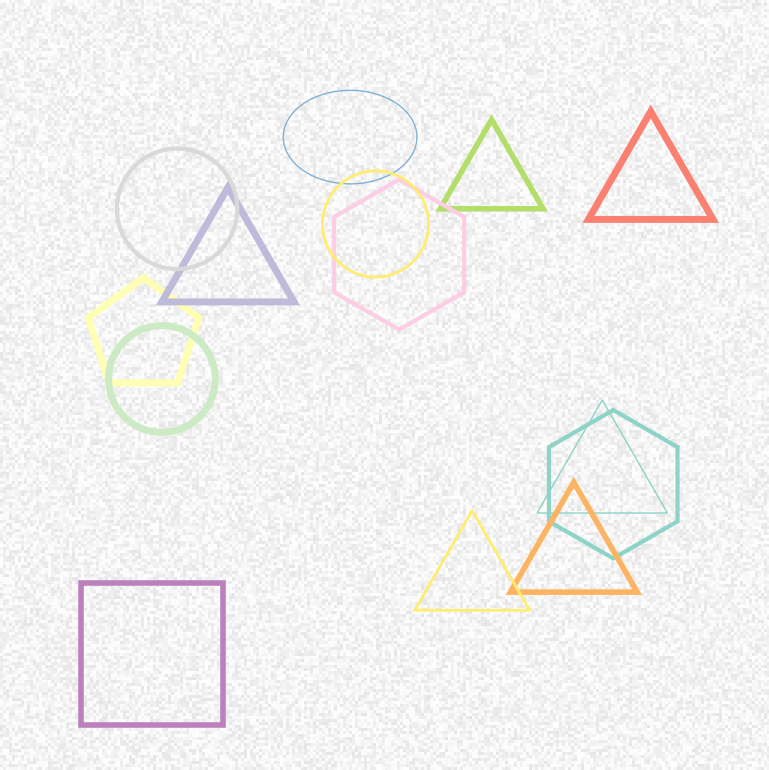[{"shape": "triangle", "thickness": 0.5, "radius": 0.49, "center": [0.782, 0.383]}, {"shape": "hexagon", "thickness": 1.5, "radius": 0.48, "center": [0.796, 0.371]}, {"shape": "pentagon", "thickness": 2.5, "radius": 0.38, "center": [0.186, 0.564]}, {"shape": "triangle", "thickness": 2.5, "radius": 0.5, "center": [0.296, 0.657]}, {"shape": "triangle", "thickness": 2.5, "radius": 0.47, "center": [0.845, 0.762]}, {"shape": "oval", "thickness": 0.5, "radius": 0.43, "center": [0.455, 0.822]}, {"shape": "triangle", "thickness": 2, "radius": 0.48, "center": [0.745, 0.279]}, {"shape": "triangle", "thickness": 2, "radius": 0.39, "center": [0.638, 0.767]}, {"shape": "hexagon", "thickness": 1.5, "radius": 0.49, "center": [0.518, 0.669]}, {"shape": "circle", "thickness": 1.5, "radius": 0.39, "center": [0.23, 0.729]}, {"shape": "square", "thickness": 2, "radius": 0.46, "center": [0.198, 0.151]}, {"shape": "circle", "thickness": 2.5, "radius": 0.35, "center": [0.21, 0.508]}, {"shape": "triangle", "thickness": 1, "radius": 0.43, "center": [0.613, 0.251]}, {"shape": "circle", "thickness": 1, "radius": 0.34, "center": [0.488, 0.709]}]